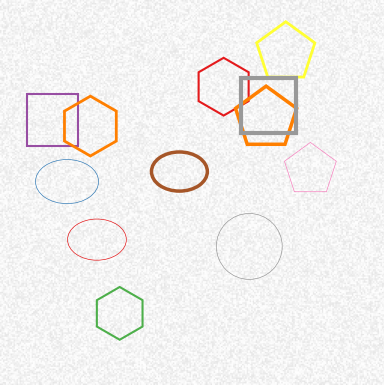[{"shape": "hexagon", "thickness": 1.5, "radius": 0.38, "center": [0.581, 0.775]}, {"shape": "oval", "thickness": 0.5, "radius": 0.38, "center": [0.252, 0.378]}, {"shape": "oval", "thickness": 0.5, "radius": 0.41, "center": [0.174, 0.528]}, {"shape": "hexagon", "thickness": 1.5, "radius": 0.34, "center": [0.311, 0.186]}, {"shape": "square", "thickness": 1.5, "radius": 0.33, "center": [0.137, 0.689]}, {"shape": "pentagon", "thickness": 2.5, "radius": 0.42, "center": [0.691, 0.693]}, {"shape": "hexagon", "thickness": 2, "radius": 0.39, "center": [0.235, 0.673]}, {"shape": "pentagon", "thickness": 2, "radius": 0.4, "center": [0.742, 0.864]}, {"shape": "oval", "thickness": 2.5, "radius": 0.36, "center": [0.466, 0.554]}, {"shape": "pentagon", "thickness": 0.5, "radius": 0.35, "center": [0.806, 0.559]}, {"shape": "circle", "thickness": 0.5, "radius": 0.43, "center": [0.647, 0.36]}, {"shape": "square", "thickness": 3, "radius": 0.36, "center": [0.697, 0.726]}]